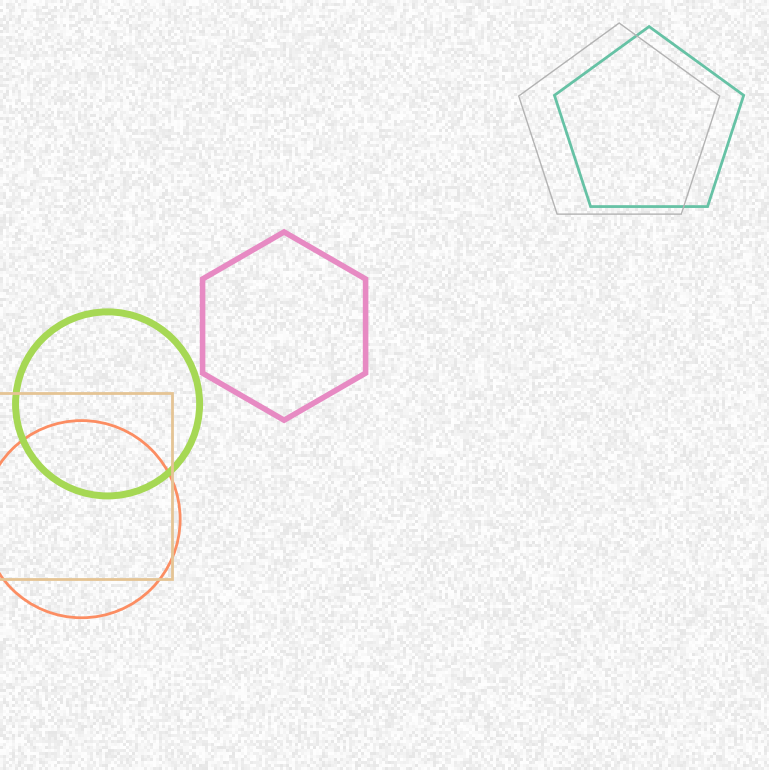[{"shape": "pentagon", "thickness": 1, "radius": 0.65, "center": [0.843, 0.836]}, {"shape": "circle", "thickness": 1, "radius": 0.64, "center": [0.106, 0.326]}, {"shape": "hexagon", "thickness": 2, "radius": 0.61, "center": [0.369, 0.577]}, {"shape": "circle", "thickness": 2.5, "radius": 0.6, "center": [0.14, 0.475]}, {"shape": "square", "thickness": 1, "radius": 0.6, "center": [0.103, 0.369]}, {"shape": "pentagon", "thickness": 0.5, "radius": 0.69, "center": [0.804, 0.833]}]